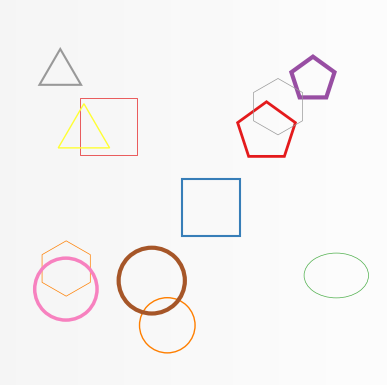[{"shape": "square", "thickness": 0.5, "radius": 0.37, "center": [0.28, 0.672]}, {"shape": "pentagon", "thickness": 2, "radius": 0.39, "center": [0.688, 0.657]}, {"shape": "square", "thickness": 1.5, "radius": 0.37, "center": [0.546, 0.462]}, {"shape": "oval", "thickness": 0.5, "radius": 0.42, "center": [0.868, 0.284]}, {"shape": "pentagon", "thickness": 3, "radius": 0.29, "center": [0.808, 0.794]}, {"shape": "circle", "thickness": 1, "radius": 0.36, "center": [0.432, 0.155]}, {"shape": "hexagon", "thickness": 0.5, "radius": 0.36, "center": [0.171, 0.303]}, {"shape": "triangle", "thickness": 1, "radius": 0.38, "center": [0.217, 0.654]}, {"shape": "circle", "thickness": 3, "radius": 0.43, "center": [0.392, 0.271]}, {"shape": "circle", "thickness": 2.5, "radius": 0.4, "center": [0.17, 0.249]}, {"shape": "triangle", "thickness": 1.5, "radius": 0.31, "center": [0.156, 0.811]}, {"shape": "hexagon", "thickness": 0.5, "radius": 0.37, "center": [0.717, 0.723]}]